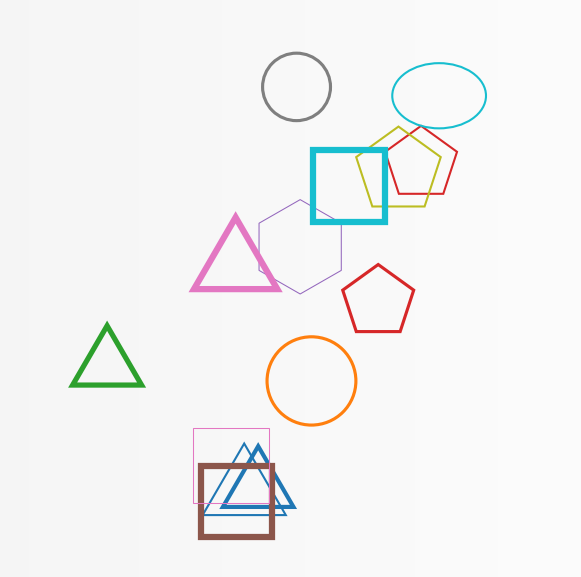[{"shape": "triangle", "thickness": 2, "radius": 0.35, "center": [0.444, 0.156]}, {"shape": "triangle", "thickness": 1, "radius": 0.41, "center": [0.42, 0.149]}, {"shape": "circle", "thickness": 1.5, "radius": 0.38, "center": [0.536, 0.34]}, {"shape": "triangle", "thickness": 2.5, "radius": 0.34, "center": [0.184, 0.367]}, {"shape": "pentagon", "thickness": 1.5, "radius": 0.32, "center": [0.651, 0.477]}, {"shape": "pentagon", "thickness": 1, "radius": 0.33, "center": [0.724, 0.716]}, {"shape": "hexagon", "thickness": 0.5, "radius": 0.41, "center": [0.516, 0.572]}, {"shape": "square", "thickness": 3, "radius": 0.31, "center": [0.406, 0.131]}, {"shape": "triangle", "thickness": 3, "radius": 0.41, "center": [0.405, 0.54]}, {"shape": "square", "thickness": 0.5, "radius": 0.33, "center": [0.398, 0.194]}, {"shape": "circle", "thickness": 1.5, "radius": 0.29, "center": [0.51, 0.849]}, {"shape": "pentagon", "thickness": 1, "radius": 0.38, "center": [0.686, 0.703]}, {"shape": "oval", "thickness": 1, "radius": 0.4, "center": [0.755, 0.833]}, {"shape": "square", "thickness": 3, "radius": 0.31, "center": [0.601, 0.677]}]